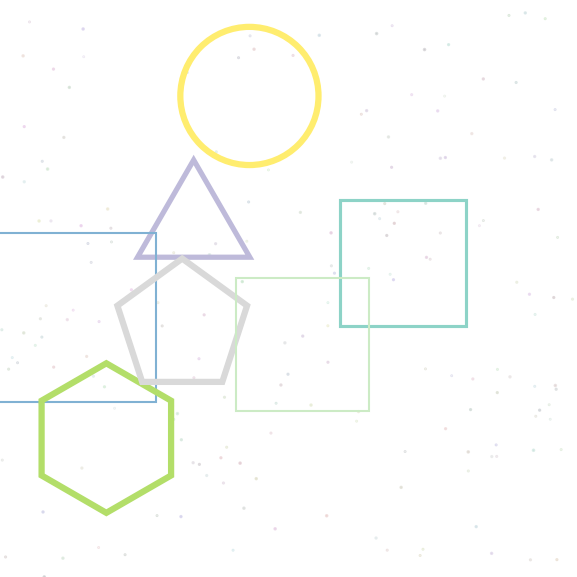[{"shape": "square", "thickness": 1.5, "radius": 0.55, "center": [0.698, 0.544]}, {"shape": "triangle", "thickness": 2.5, "radius": 0.56, "center": [0.335, 0.61]}, {"shape": "square", "thickness": 1, "radius": 0.73, "center": [0.125, 0.449]}, {"shape": "hexagon", "thickness": 3, "radius": 0.65, "center": [0.184, 0.241]}, {"shape": "pentagon", "thickness": 3, "radius": 0.59, "center": [0.316, 0.433]}, {"shape": "square", "thickness": 1, "radius": 0.57, "center": [0.524, 0.402]}, {"shape": "circle", "thickness": 3, "radius": 0.6, "center": [0.432, 0.833]}]